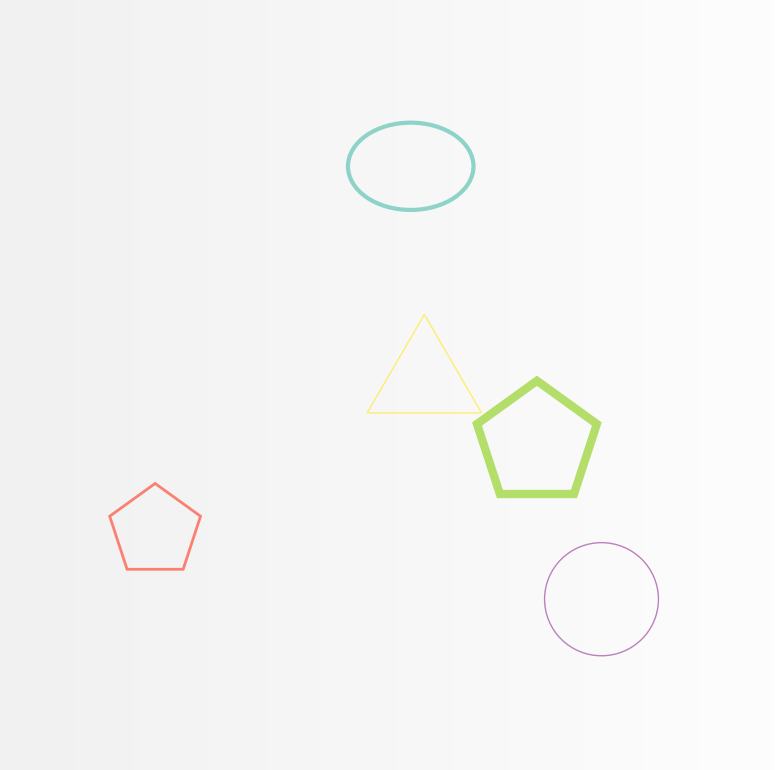[{"shape": "oval", "thickness": 1.5, "radius": 0.4, "center": [0.53, 0.784]}, {"shape": "pentagon", "thickness": 1, "radius": 0.31, "center": [0.2, 0.311]}, {"shape": "pentagon", "thickness": 3, "radius": 0.41, "center": [0.693, 0.424]}, {"shape": "circle", "thickness": 0.5, "radius": 0.37, "center": [0.776, 0.222]}, {"shape": "triangle", "thickness": 0.5, "radius": 0.43, "center": [0.548, 0.506]}]